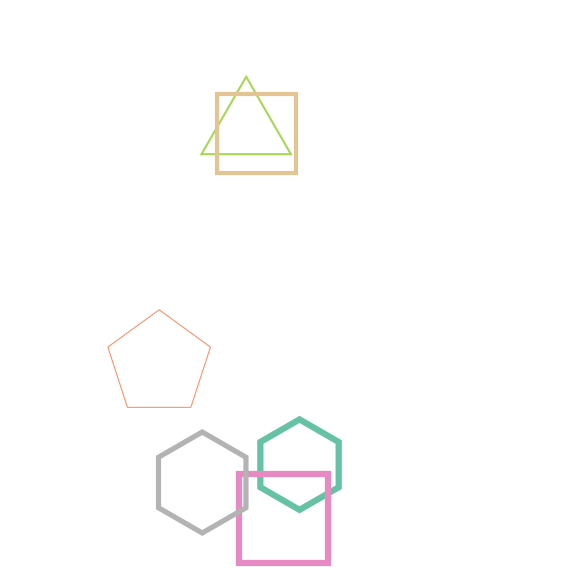[{"shape": "hexagon", "thickness": 3, "radius": 0.39, "center": [0.519, 0.195]}, {"shape": "pentagon", "thickness": 0.5, "radius": 0.47, "center": [0.276, 0.369]}, {"shape": "square", "thickness": 3, "radius": 0.39, "center": [0.491, 0.101]}, {"shape": "triangle", "thickness": 1, "radius": 0.45, "center": [0.426, 0.777]}, {"shape": "square", "thickness": 2, "radius": 0.34, "center": [0.444, 0.768]}, {"shape": "hexagon", "thickness": 2.5, "radius": 0.44, "center": [0.35, 0.164]}]